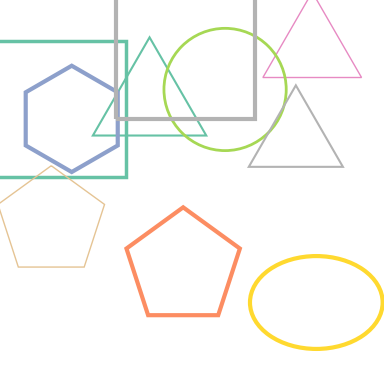[{"shape": "triangle", "thickness": 1.5, "radius": 0.85, "center": [0.388, 0.733]}, {"shape": "square", "thickness": 2.5, "radius": 0.89, "center": [0.151, 0.717]}, {"shape": "pentagon", "thickness": 3, "radius": 0.77, "center": [0.476, 0.307]}, {"shape": "hexagon", "thickness": 3, "radius": 0.69, "center": [0.186, 0.691]}, {"shape": "triangle", "thickness": 1, "radius": 0.74, "center": [0.811, 0.873]}, {"shape": "circle", "thickness": 2, "radius": 0.79, "center": [0.585, 0.768]}, {"shape": "oval", "thickness": 3, "radius": 0.86, "center": [0.822, 0.214]}, {"shape": "pentagon", "thickness": 1, "radius": 0.73, "center": [0.133, 0.424]}, {"shape": "triangle", "thickness": 1.5, "radius": 0.71, "center": [0.768, 0.637]}, {"shape": "square", "thickness": 3, "radius": 0.91, "center": [0.482, 0.871]}]